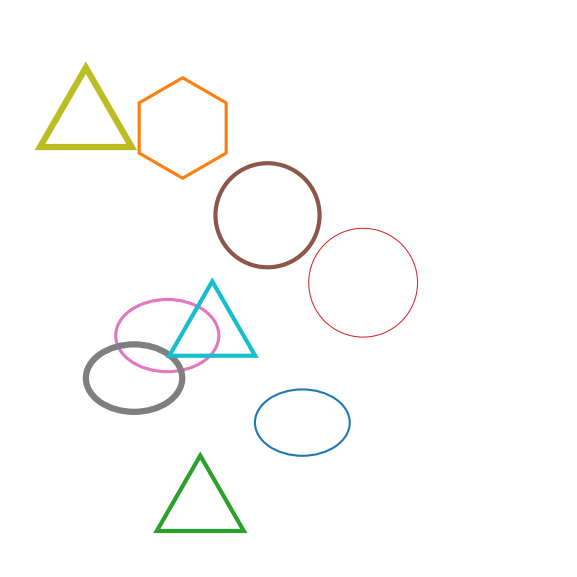[{"shape": "oval", "thickness": 1, "radius": 0.41, "center": [0.524, 0.267]}, {"shape": "hexagon", "thickness": 1.5, "radius": 0.43, "center": [0.316, 0.778]}, {"shape": "triangle", "thickness": 2, "radius": 0.44, "center": [0.347, 0.123]}, {"shape": "circle", "thickness": 0.5, "radius": 0.47, "center": [0.629, 0.51]}, {"shape": "circle", "thickness": 2, "radius": 0.45, "center": [0.463, 0.626]}, {"shape": "oval", "thickness": 1.5, "radius": 0.45, "center": [0.29, 0.418]}, {"shape": "oval", "thickness": 3, "radius": 0.42, "center": [0.232, 0.344]}, {"shape": "triangle", "thickness": 3, "radius": 0.46, "center": [0.149, 0.79]}, {"shape": "triangle", "thickness": 2, "radius": 0.43, "center": [0.368, 0.426]}]